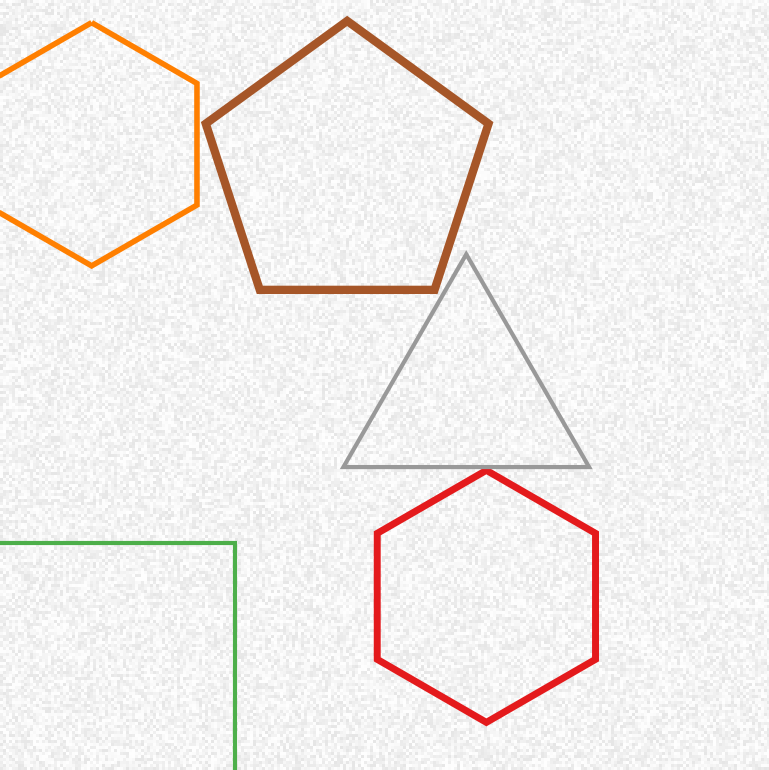[{"shape": "hexagon", "thickness": 2.5, "radius": 0.82, "center": [0.632, 0.226]}, {"shape": "square", "thickness": 1.5, "radius": 0.85, "center": [0.136, 0.126]}, {"shape": "hexagon", "thickness": 2, "radius": 0.79, "center": [0.119, 0.813]}, {"shape": "pentagon", "thickness": 3, "radius": 0.97, "center": [0.451, 0.78]}, {"shape": "triangle", "thickness": 1.5, "radius": 0.92, "center": [0.606, 0.486]}]